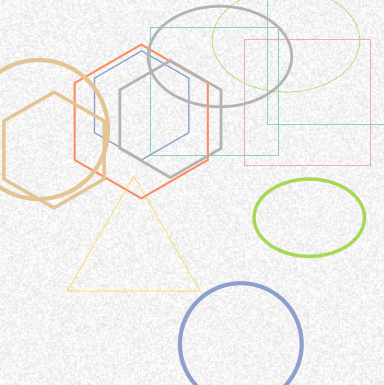[{"shape": "square", "thickness": 0.5, "radius": 0.83, "center": [0.555, 0.763]}, {"shape": "square", "thickness": 0.5, "radius": 0.95, "center": [0.882, 0.869]}, {"shape": "hexagon", "thickness": 1.5, "radius": 1.0, "center": [0.367, 0.684]}, {"shape": "circle", "thickness": 3, "radius": 0.79, "center": [0.625, 0.106]}, {"shape": "hexagon", "thickness": 1, "radius": 0.71, "center": [0.368, 0.726]}, {"shape": "square", "thickness": 0.5, "radius": 0.82, "center": [0.799, 0.735]}, {"shape": "oval", "thickness": 2.5, "radius": 0.72, "center": [0.803, 0.435]}, {"shape": "oval", "thickness": 0.5, "radius": 0.96, "center": [0.743, 0.895]}, {"shape": "triangle", "thickness": 0.5, "radius": 1.0, "center": [0.347, 0.344]}, {"shape": "circle", "thickness": 3, "radius": 0.9, "center": [0.1, 0.664]}, {"shape": "hexagon", "thickness": 2.5, "radius": 0.75, "center": [0.14, 0.61]}, {"shape": "hexagon", "thickness": 2, "radius": 0.76, "center": [0.443, 0.691]}, {"shape": "oval", "thickness": 2, "radius": 0.93, "center": [0.571, 0.853]}]